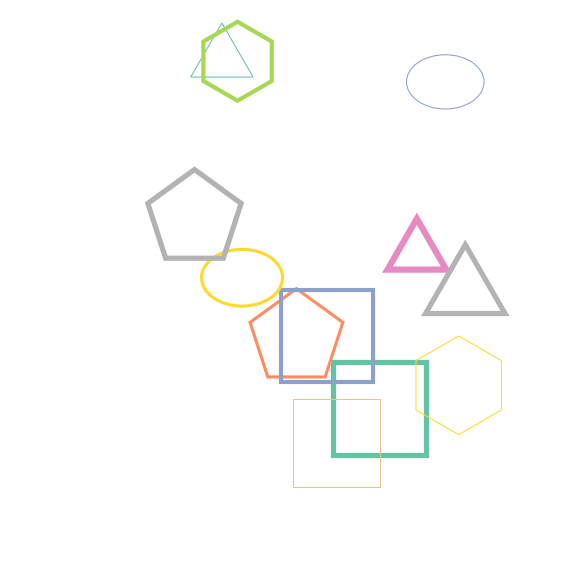[{"shape": "square", "thickness": 2.5, "radius": 0.4, "center": [0.657, 0.292]}, {"shape": "triangle", "thickness": 0.5, "radius": 0.31, "center": [0.384, 0.897]}, {"shape": "pentagon", "thickness": 1.5, "radius": 0.42, "center": [0.513, 0.415]}, {"shape": "oval", "thickness": 0.5, "radius": 0.34, "center": [0.771, 0.857]}, {"shape": "square", "thickness": 2, "radius": 0.4, "center": [0.566, 0.417]}, {"shape": "triangle", "thickness": 3, "radius": 0.29, "center": [0.722, 0.562]}, {"shape": "hexagon", "thickness": 2, "radius": 0.34, "center": [0.411, 0.893]}, {"shape": "hexagon", "thickness": 0.5, "radius": 0.43, "center": [0.794, 0.332]}, {"shape": "oval", "thickness": 1.5, "radius": 0.35, "center": [0.419, 0.518]}, {"shape": "square", "thickness": 0.5, "radius": 0.38, "center": [0.583, 0.232]}, {"shape": "triangle", "thickness": 2.5, "radius": 0.4, "center": [0.806, 0.496]}, {"shape": "pentagon", "thickness": 2.5, "radius": 0.42, "center": [0.337, 0.621]}]